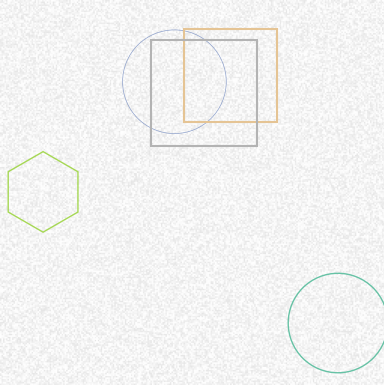[{"shape": "circle", "thickness": 1, "radius": 0.65, "center": [0.878, 0.161]}, {"shape": "circle", "thickness": 0.5, "radius": 0.67, "center": [0.453, 0.788]}, {"shape": "hexagon", "thickness": 1, "radius": 0.52, "center": [0.112, 0.502]}, {"shape": "square", "thickness": 1.5, "radius": 0.6, "center": [0.598, 0.804]}, {"shape": "square", "thickness": 1.5, "radius": 0.69, "center": [0.53, 0.759]}]